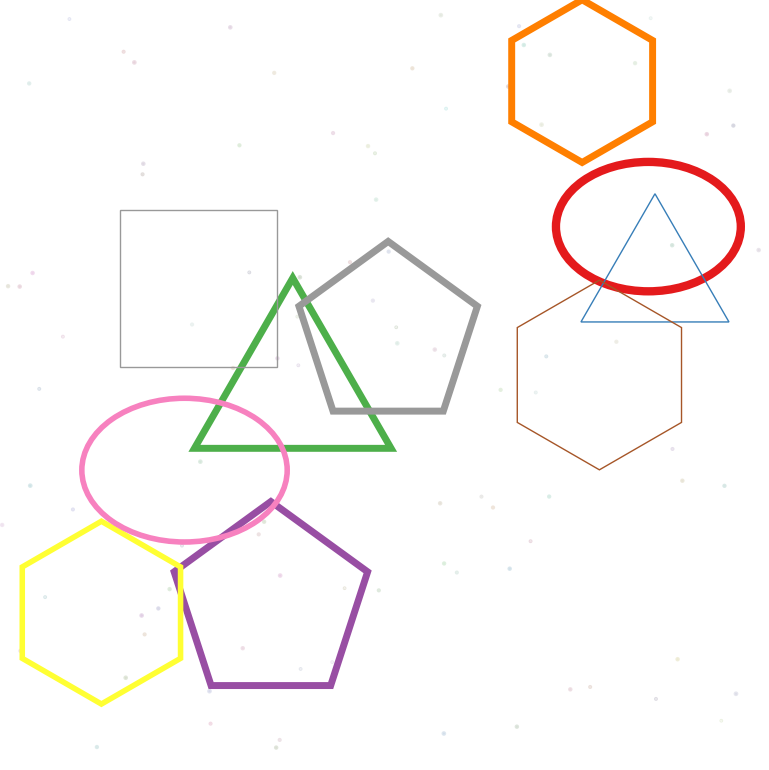[{"shape": "oval", "thickness": 3, "radius": 0.6, "center": [0.842, 0.706]}, {"shape": "triangle", "thickness": 0.5, "radius": 0.55, "center": [0.851, 0.637]}, {"shape": "triangle", "thickness": 2.5, "radius": 0.74, "center": [0.38, 0.491]}, {"shape": "pentagon", "thickness": 2.5, "radius": 0.66, "center": [0.352, 0.217]}, {"shape": "hexagon", "thickness": 2.5, "radius": 0.53, "center": [0.756, 0.895]}, {"shape": "hexagon", "thickness": 2, "radius": 0.59, "center": [0.132, 0.204]}, {"shape": "hexagon", "thickness": 0.5, "radius": 0.62, "center": [0.778, 0.513]}, {"shape": "oval", "thickness": 2, "radius": 0.67, "center": [0.24, 0.389]}, {"shape": "square", "thickness": 0.5, "radius": 0.51, "center": [0.258, 0.626]}, {"shape": "pentagon", "thickness": 2.5, "radius": 0.61, "center": [0.504, 0.565]}]